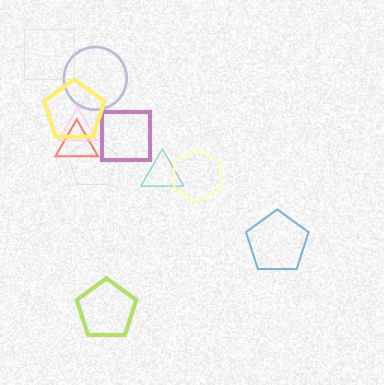[{"shape": "triangle", "thickness": 1, "radius": 0.32, "center": [0.422, 0.549]}, {"shape": "hexagon", "thickness": 1.5, "radius": 0.35, "center": [0.512, 0.545]}, {"shape": "circle", "thickness": 2, "radius": 0.41, "center": [0.248, 0.796]}, {"shape": "triangle", "thickness": 1.5, "radius": 0.32, "center": [0.199, 0.626]}, {"shape": "pentagon", "thickness": 1.5, "radius": 0.43, "center": [0.72, 0.37]}, {"shape": "pentagon", "thickness": 3, "radius": 0.41, "center": [0.277, 0.196]}, {"shape": "triangle", "thickness": 1, "radius": 0.29, "center": [0.202, 0.664]}, {"shape": "pentagon", "thickness": 0.5, "radius": 0.34, "center": [0.241, 0.576]}, {"shape": "square", "thickness": 3, "radius": 0.31, "center": [0.327, 0.646]}, {"shape": "square", "thickness": 0.5, "radius": 0.33, "center": [0.127, 0.86]}, {"shape": "pentagon", "thickness": 3, "radius": 0.41, "center": [0.193, 0.712]}]